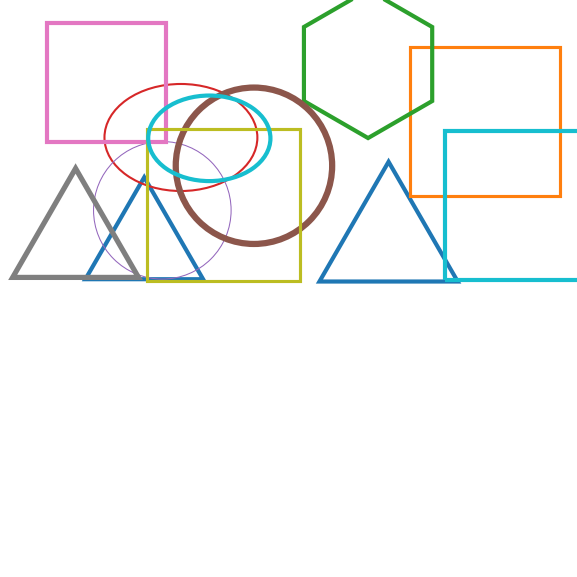[{"shape": "triangle", "thickness": 2, "radius": 0.59, "center": [0.25, 0.574]}, {"shape": "triangle", "thickness": 2, "radius": 0.69, "center": [0.673, 0.581]}, {"shape": "square", "thickness": 1.5, "radius": 0.65, "center": [0.839, 0.789]}, {"shape": "hexagon", "thickness": 2, "radius": 0.64, "center": [0.637, 0.888]}, {"shape": "oval", "thickness": 1, "radius": 0.66, "center": [0.313, 0.761]}, {"shape": "circle", "thickness": 0.5, "radius": 0.6, "center": [0.281, 0.635]}, {"shape": "circle", "thickness": 3, "radius": 0.68, "center": [0.44, 0.712]}, {"shape": "square", "thickness": 2, "radius": 0.51, "center": [0.184, 0.856]}, {"shape": "triangle", "thickness": 2.5, "radius": 0.63, "center": [0.131, 0.582]}, {"shape": "square", "thickness": 1.5, "radius": 0.66, "center": [0.388, 0.644]}, {"shape": "square", "thickness": 2, "radius": 0.65, "center": [0.899, 0.643]}, {"shape": "oval", "thickness": 2, "radius": 0.53, "center": [0.362, 0.76]}]